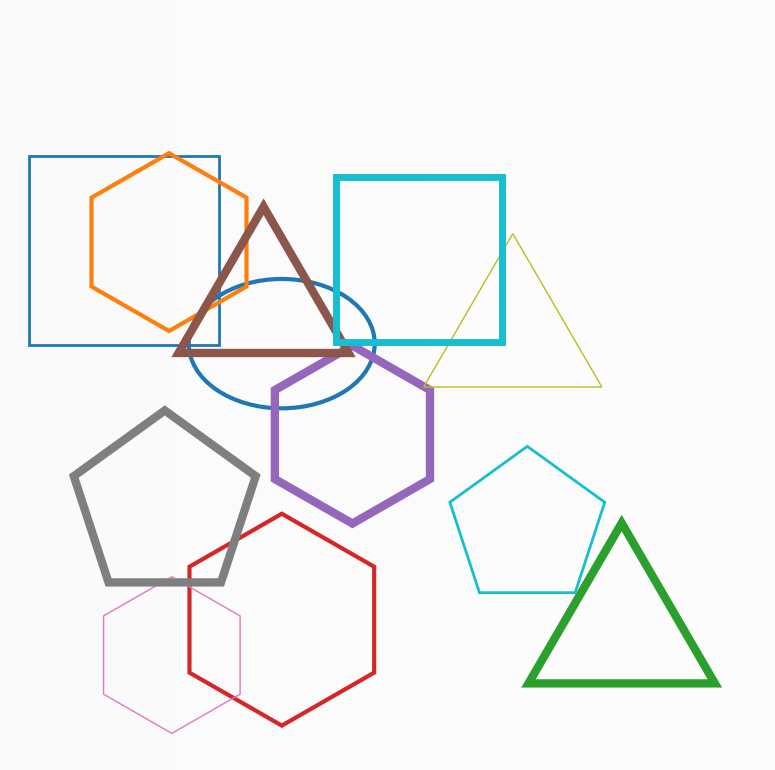[{"shape": "oval", "thickness": 1.5, "radius": 0.6, "center": [0.364, 0.554]}, {"shape": "square", "thickness": 1, "radius": 0.61, "center": [0.16, 0.675]}, {"shape": "hexagon", "thickness": 1.5, "radius": 0.58, "center": [0.218, 0.686]}, {"shape": "triangle", "thickness": 3, "radius": 0.69, "center": [0.802, 0.182]}, {"shape": "hexagon", "thickness": 1.5, "radius": 0.69, "center": [0.364, 0.195]}, {"shape": "hexagon", "thickness": 3, "radius": 0.58, "center": [0.455, 0.436]}, {"shape": "triangle", "thickness": 3, "radius": 0.63, "center": [0.34, 0.605]}, {"shape": "hexagon", "thickness": 0.5, "radius": 0.51, "center": [0.222, 0.149]}, {"shape": "pentagon", "thickness": 3, "radius": 0.62, "center": [0.213, 0.343]}, {"shape": "triangle", "thickness": 0.5, "radius": 0.66, "center": [0.662, 0.564]}, {"shape": "pentagon", "thickness": 1, "radius": 0.53, "center": [0.68, 0.315]}, {"shape": "square", "thickness": 2.5, "radius": 0.54, "center": [0.541, 0.663]}]